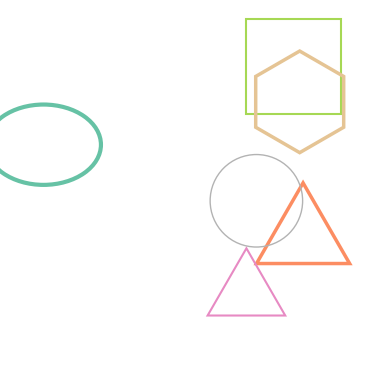[{"shape": "oval", "thickness": 3, "radius": 0.75, "center": [0.113, 0.624]}, {"shape": "triangle", "thickness": 2.5, "radius": 0.7, "center": [0.787, 0.385]}, {"shape": "triangle", "thickness": 1.5, "radius": 0.58, "center": [0.64, 0.239]}, {"shape": "square", "thickness": 1.5, "radius": 0.62, "center": [0.763, 0.828]}, {"shape": "hexagon", "thickness": 2.5, "radius": 0.66, "center": [0.778, 0.735]}, {"shape": "circle", "thickness": 1, "radius": 0.6, "center": [0.666, 0.478]}]